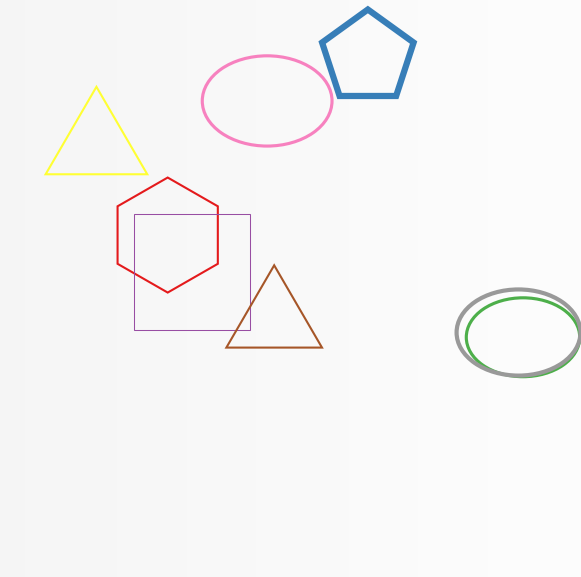[{"shape": "hexagon", "thickness": 1, "radius": 0.5, "center": [0.289, 0.592]}, {"shape": "pentagon", "thickness": 3, "radius": 0.41, "center": [0.633, 0.9]}, {"shape": "oval", "thickness": 1.5, "radius": 0.49, "center": [0.9, 0.415]}, {"shape": "square", "thickness": 0.5, "radius": 0.5, "center": [0.33, 0.528]}, {"shape": "triangle", "thickness": 1, "radius": 0.5, "center": [0.166, 0.748]}, {"shape": "triangle", "thickness": 1, "radius": 0.47, "center": [0.472, 0.445]}, {"shape": "oval", "thickness": 1.5, "radius": 0.56, "center": [0.46, 0.824]}, {"shape": "oval", "thickness": 2, "radius": 0.53, "center": [0.892, 0.423]}]